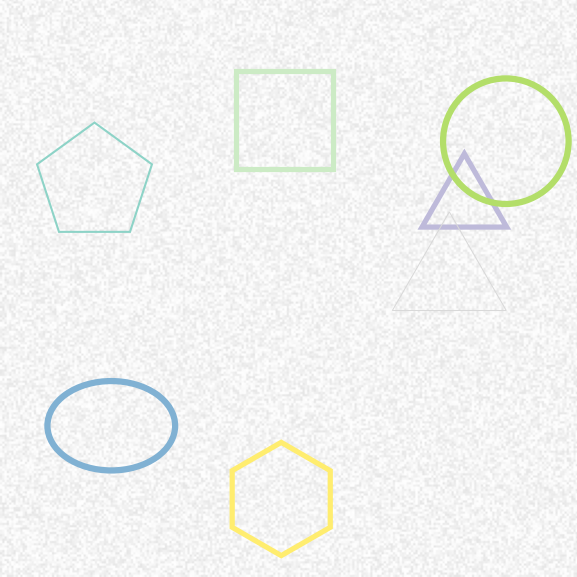[{"shape": "pentagon", "thickness": 1, "radius": 0.52, "center": [0.164, 0.682]}, {"shape": "triangle", "thickness": 2.5, "radius": 0.42, "center": [0.804, 0.648]}, {"shape": "oval", "thickness": 3, "radius": 0.55, "center": [0.193, 0.262]}, {"shape": "circle", "thickness": 3, "radius": 0.54, "center": [0.876, 0.755]}, {"shape": "triangle", "thickness": 0.5, "radius": 0.57, "center": [0.778, 0.518]}, {"shape": "square", "thickness": 2.5, "radius": 0.42, "center": [0.493, 0.791]}, {"shape": "hexagon", "thickness": 2.5, "radius": 0.49, "center": [0.487, 0.135]}]